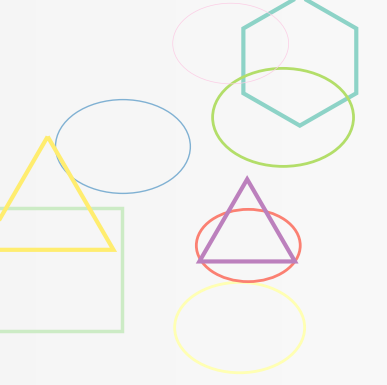[{"shape": "hexagon", "thickness": 3, "radius": 0.84, "center": [0.774, 0.842]}, {"shape": "oval", "thickness": 2, "radius": 0.84, "center": [0.618, 0.149]}, {"shape": "oval", "thickness": 2, "radius": 0.67, "center": [0.641, 0.362]}, {"shape": "oval", "thickness": 1, "radius": 0.87, "center": [0.317, 0.619]}, {"shape": "oval", "thickness": 2, "radius": 0.91, "center": [0.731, 0.695]}, {"shape": "oval", "thickness": 0.5, "radius": 0.75, "center": [0.595, 0.887]}, {"shape": "triangle", "thickness": 3, "radius": 0.71, "center": [0.638, 0.392]}, {"shape": "square", "thickness": 2.5, "radius": 0.8, "center": [0.155, 0.3]}, {"shape": "triangle", "thickness": 3, "radius": 0.98, "center": [0.123, 0.449]}]